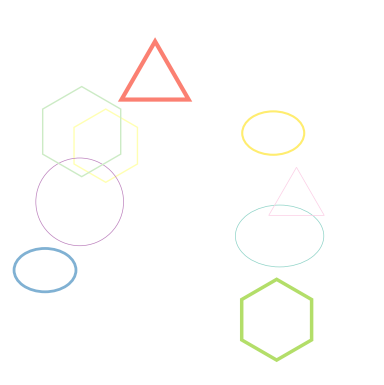[{"shape": "oval", "thickness": 0.5, "radius": 0.57, "center": [0.726, 0.387]}, {"shape": "hexagon", "thickness": 1, "radius": 0.48, "center": [0.275, 0.622]}, {"shape": "triangle", "thickness": 3, "radius": 0.5, "center": [0.403, 0.792]}, {"shape": "oval", "thickness": 2, "radius": 0.4, "center": [0.117, 0.298]}, {"shape": "hexagon", "thickness": 2.5, "radius": 0.52, "center": [0.719, 0.17]}, {"shape": "triangle", "thickness": 0.5, "radius": 0.42, "center": [0.77, 0.482]}, {"shape": "circle", "thickness": 0.5, "radius": 0.57, "center": [0.207, 0.476]}, {"shape": "hexagon", "thickness": 1, "radius": 0.58, "center": [0.212, 0.658]}, {"shape": "oval", "thickness": 1.5, "radius": 0.4, "center": [0.71, 0.654]}]